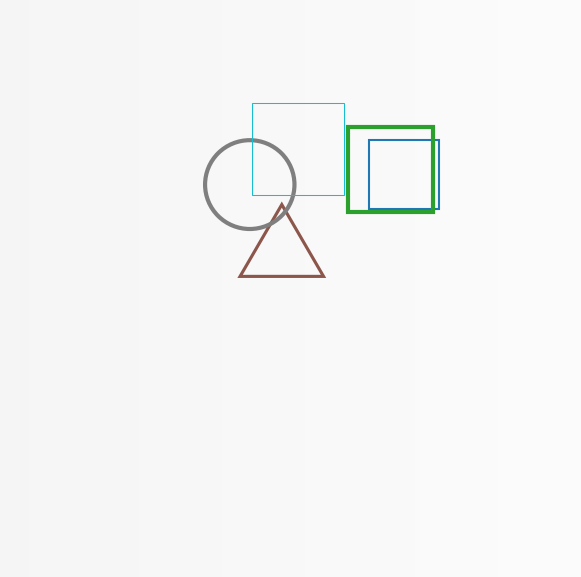[{"shape": "square", "thickness": 1, "radius": 0.3, "center": [0.695, 0.697]}, {"shape": "square", "thickness": 2, "radius": 0.37, "center": [0.672, 0.706]}, {"shape": "triangle", "thickness": 1.5, "radius": 0.41, "center": [0.485, 0.562]}, {"shape": "circle", "thickness": 2, "radius": 0.38, "center": [0.43, 0.679]}, {"shape": "square", "thickness": 0.5, "radius": 0.4, "center": [0.513, 0.741]}]